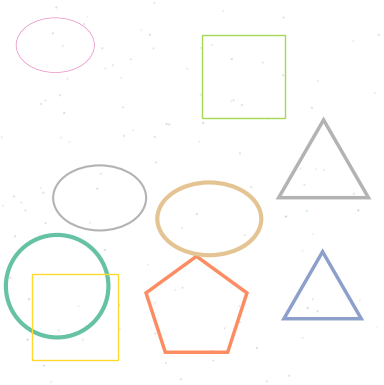[{"shape": "circle", "thickness": 3, "radius": 0.67, "center": [0.148, 0.257]}, {"shape": "pentagon", "thickness": 2.5, "radius": 0.69, "center": [0.51, 0.197]}, {"shape": "triangle", "thickness": 2.5, "radius": 0.58, "center": [0.838, 0.23]}, {"shape": "oval", "thickness": 0.5, "radius": 0.51, "center": [0.144, 0.883]}, {"shape": "square", "thickness": 1, "radius": 0.54, "center": [0.633, 0.801]}, {"shape": "square", "thickness": 1, "radius": 0.56, "center": [0.195, 0.176]}, {"shape": "oval", "thickness": 3, "radius": 0.67, "center": [0.544, 0.432]}, {"shape": "oval", "thickness": 1.5, "radius": 0.6, "center": [0.259, 0.486]}, {"shape": "triangle", "thickness": 2.5, "radius": 0.67, "center": [0.84, 0.554]}]